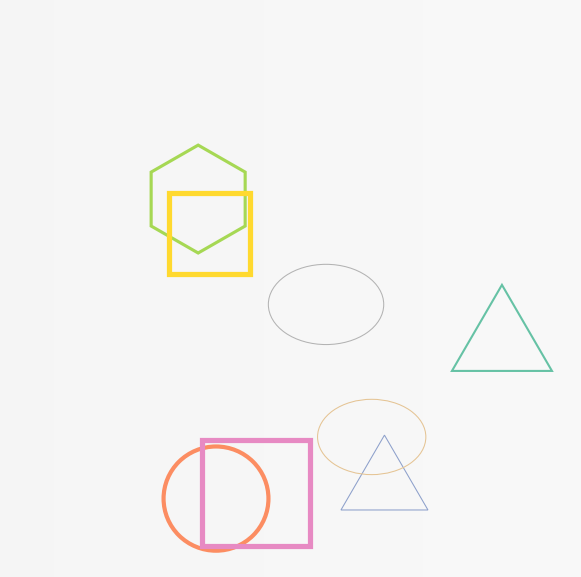[{"shape": "triangle", "thickness": 1, "radius": 0.5, "center": [0.864, 0.406]}, {"shape": "circle", "thickness": 2, "radius": 0.45, "center": [0.372, 0.136]}, {"shape": "triangle", "thickness": 0.5, "radius": 0.43, "center": [0.661, 0.159]}, {"shape": "square", "thickness": 2.5, "radius": 0.46, "center": [0.44, 0.146]}, {"shape": "hexagon", "thickness": 1.5, "radius": 0.47, "center": [0.341, 0.654]}, {"shape": "square", "thickness": 2.5, "radius": 0.35, "center": [0.36, 0.594]}, {"shape": "oval", "thickness": 0.5, "radius": 0.47, "center": [0.639, 0.242]}, {"shape": "oval", "thickness": 0.5, "radius": 0.5, "center": [0.561, 0.472]}]